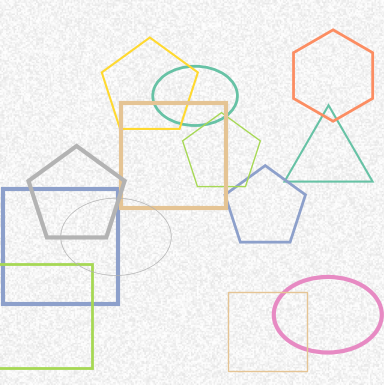[{"shape": "triangle", "thickness": 1.5, "radius": 0.66, "center": [0.853, 0.594]}, {"shape": "oval", "thickness": 2, "radius": 0.55, "center": [0.507, 0.751]}, {"shape": "hexagon", "thickness": 2, "radius": 0.59, "center": [0.865, 0.804]}, {"shape": "square", "thickness": 3, "radius": 0.74, "center": [0.157, 0.36]}, {"shape": "pentagon", "thickness": 2, "radius": 0.55, "center": [0.689, 0.46]}, {"shape": "oval", "thickness": 3, "radius": 0.7, "center": [0.851, 0.183]}, {"shape": "pentagon", "thickness": 1, "radius": 0.53, "center": [0.575, 0.601]}, {"shape": "square", "thickness": 2, "radius": 0.68, "center": [0.104, 0.179]}, {"shape": "pentagon", "thickness": 1.5, "radius": 0.66, "center": [0.389, 0.771]}, {"shape": "square", "thickness": 1, "radius": 0.51, "center": [0.695, 0.139]}, {"shape": "square", "thickness": 3, "radius": 0.69, "center": [0.451, 0.596]}, {"shape": "pentagon", "thickness": 3, "radius": 0.66, "center": [0.199, 0.489]}, {"shape": "oval", "thickness": 0.5, "radius": 0.72, "center": [0.301, 0.385]}]